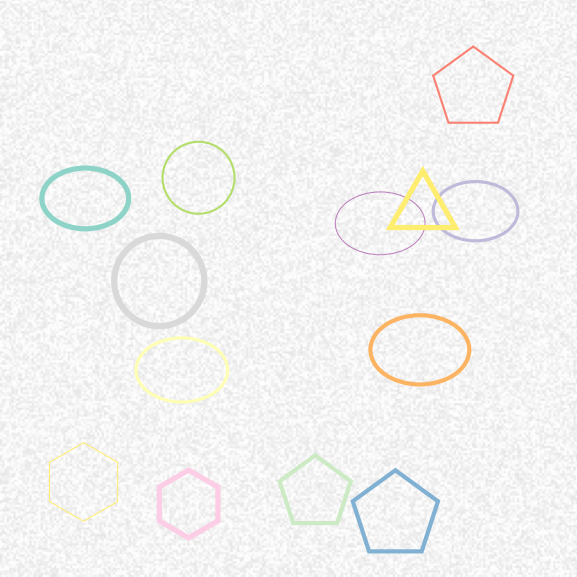[{"shape": "oval", "thickness": 2.5, "radius": 0.38, "center": [0.148, 0.656]}, {"shape": "oval", "thickness": 1.5, "radius": 0.4, "center": [0.315, 0.359]}, {"shape": "oval", "thickness": 1.5, "radius": 0.37, "center": [0.824, 0.633]}, {"shape": "pentagon", "thickness": 1, "radius": 0.36, "center": [0.819, 0.846]}, {"shape": "pentagon", "thickness": 2, "radius": 0.39, "center": [0.685, 0.107]}, {"shape": "oval", "thickness": 2, "radius": 0.43, "center": [0.727, 0.393]}, {"shape": "circle", "thickness": 1, "radius": 0.31, "center": [0.344, 0.691]}, {"shape": "hexagon", "thickness": 2.5, "radius": 0.29, "center": [0.327, 0.126]}, {"shape": "circle", "thickness": 3, "radius": 0.39, "center": [0.276, 0.513]}, {"shape": "oval", "thickness": 0.5, "radius": 0.39, "center": [0.658, 0.612]}, {"shape": "pentagon", "thickness": 2, "radius": 0.32, "center": [0.546, 0.146]}, {"shape": "triangle", "thickness": 2.5, "radius": 0.33, "center": [0.732, 0.638]}, {"shape": "hexagon", "thickness": 0.5, "radius": 0.34, "center": [0.145, 0.165]}]